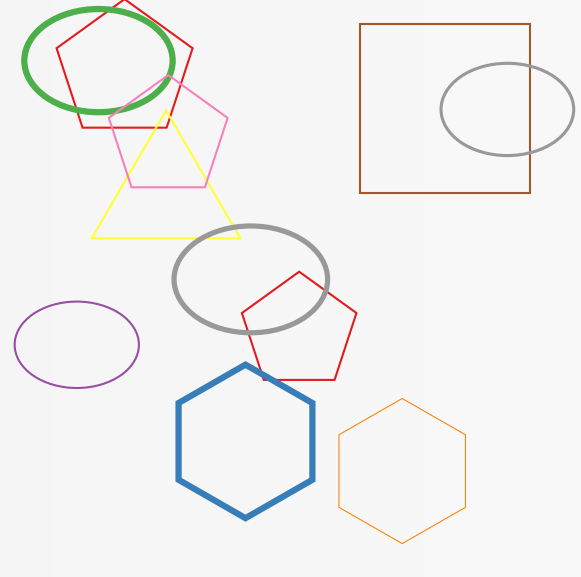[{"shape": "pentagon", "thickness": 1, "radius": 0.62, "center": [0.214, 0.878]}, {"shape": "pentagon", "thickness": 1, "radius": 0.52, "center": [0.515, 0.425]}, {"shape": "hexagon", "thickness": 3, "radius": 0.66, "center": [0.422, 0.235]}, {"shape": "oval", "thickness": 3, "radius": 0.64, "center": [0.169, 0.894]}, {"shape": "oval", "thickness": 1, "radius": 0.53, "center": [0.132, 0.402]}, {"shape": "hexagon", "thickness": 0.5, "radius": 0.63, "center": [0.692, 0.183]}, {"shape": "triangle", "thickness": 1, "radius": 0.74, "center": [0.286, 0.66]}, {"shape": "square", "thickness": 1, "radius": 0.73, "center": [0.766, 0.811]}, {"shape": "pentagon", "thickness": 1, "radius": 0.54, "center": [0.289, 0.762]}, {"shape": "oval", "thickness": 1.5, "radius": 0.57, "center": [0.873, 0.81]}, {"shape": "oval", "thickness": 2.5, "radius": 0.66, "center": [0.432, 0.515]}]